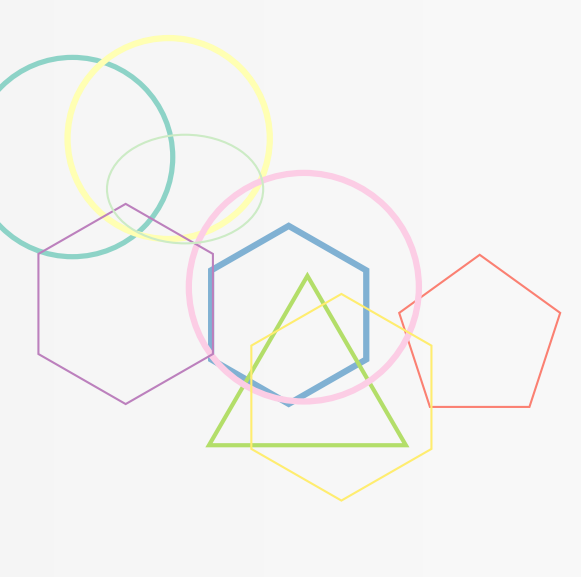[{"shape": "circle", "thickness": 2.5, "radius": 0.86, "center": [0.125, 0.727]}, {"shape": "circle", "thickness": 3, "radius": 0.87, "center": [0.29, 0.759]}, {"shape": "pentagon", "thickness": 1, "radius": 0.73, "center": [0.825, 0.412]}, {"shape": "hexagon", "thickness": 3, "radius": 0.77, "center": [0.497, 0.454]}, {"shape": "triangle", "thickness": 2, "radius": 0.98, "center": [0.529, 0.326]}, {"shape": "circle", "thickness": 3, "radius": 0.99, "center": [0.523, 0.502]}, {"shape": "hexagon", "thickness": 1, "radius": 0.87, "center": [0.216, 0.473]}, {"shape": "oval", "thickness": 1, "radius": 0.67, "center": [0.318, 0.672]}, {"shape": "hexagon", "thickness": 1, "radius": 0.89, "center": [0.587, 0.311]}]